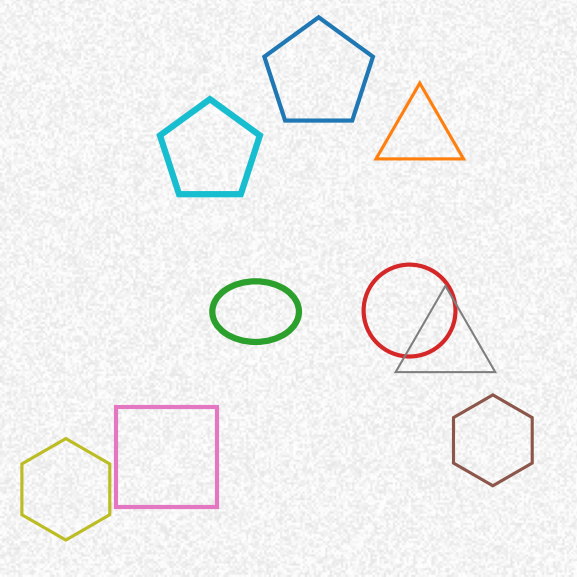[{"shape": "pentagon", "thickness": 2, "radius": 0.49, "center": [0.552, 0.87]}, {"shape": "triangle", "thickness": 1.5, "radius": 0.44, "center": [0.727, 0.768]}, {"shape": "oval", "thickness": 3, "radius": 0.37, "center": [0.443, 0.46]}, {"shape": "circle", "thickness": 2, "radius": 0.4, "center": [0.709, 0.461]}, {"shape": "hexagon", "thickness": 1.5, "radius": 0.39, "center": [0.853, 0.237]}, {"shape": "square", "thickness": 2, "radius": 0.43, "center": [0.288, 0.208]}, {"shape": "triangle", "thickness": 1, "radius": 0.5, "center": [0.771, 0.405]}, {"shape": "hexagon", "thickness": 1.5, "radius": 0.44, "center": [0.114, 0.152]}, {"shape": "pentagon", "thickness": 3, "radius": 0.45, "center": [0.364, 0.736]}]